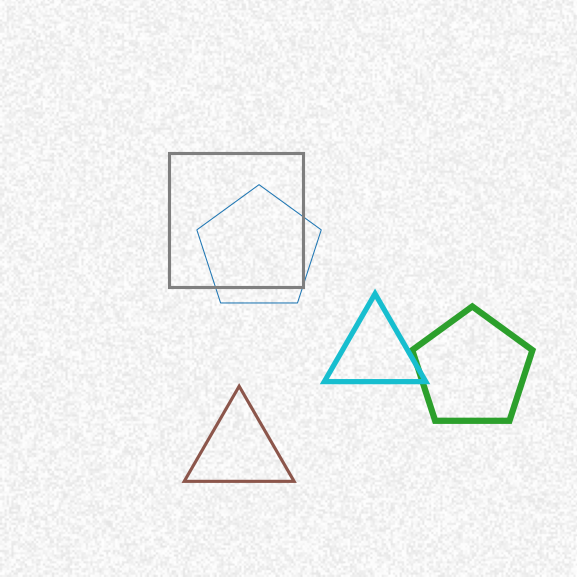[{"shape": "pentagon", "thickness": 0.5, "radius": 0.57, "center": [0.449, 0.566]}, {"shape": "pentagon", "thickness": 3, "radius": 0.55, "center": [0.818, 0.359]}, {"shape": "triangle", "thickness": 1.5, "radius": 0.55, "center": [0.414, 0.221]}, {"shape": "square", "thickness": 1.5, "radius": 0.58, "center": [0.409, 0.618]}, {"shape": "triangle", "thickness": 2.5, "radius": 0.51, "center": [0.649, 0.389]}]